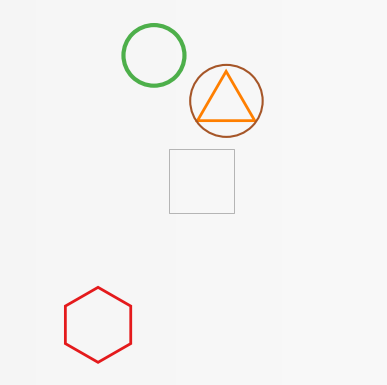[{"shape": "hexagon", "thickness": 2, "radius": 0.49, "center": [0.253, 0.156]}, {"shape": "circle", "thickness": 3, "radius": 0.39, "center": [0.397, 0.856]}, {"shape": "triangle", "thickness": 2, "radius": 0.43, "center": [0.584, 0.729]}, {"shape": "circle", "thickness": 1.5, "radius": 0.47, "center": [0.584, 0.738]}, {"shape": "square", "thickness": 0.5, "radius": 0.42, "center": [0.519, 0.53]}]